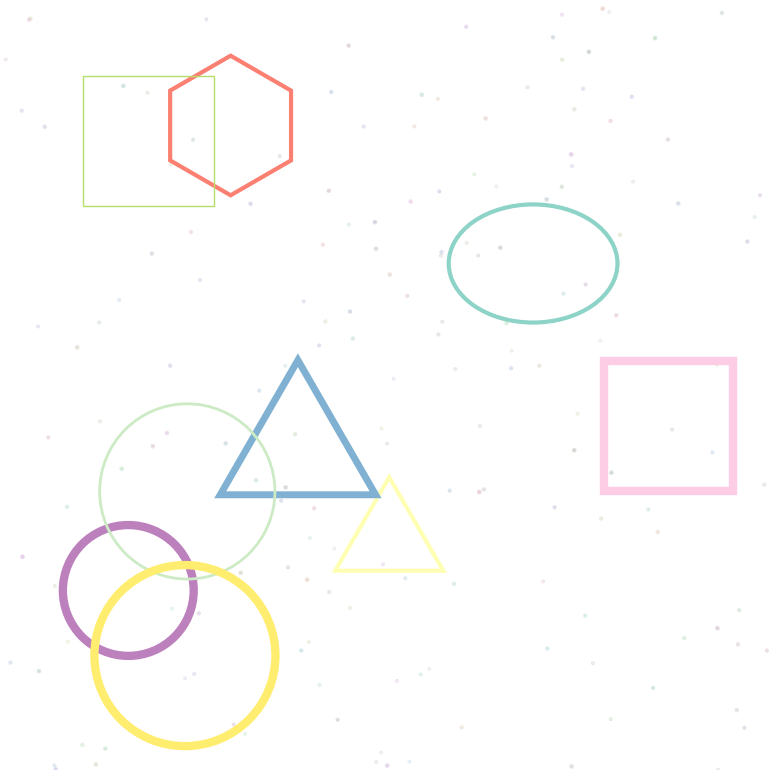[{"shape": "oval", "thickness": 1.5, "radius": 0.55, "center": [0.692, 0.658]}, {"shape": "triangle", "thickness": 1.5, "radius": 0.41, "center": [0.505, 0.299]}, {"shape": "hexagon", "thickness": 1.5, "radius": 0.45, "center": [0.299, 0.837]}, {"shape": "triangle", "thickness": 2.5, "radius": 0.58, "center": [0.387, 0.416]}, {"shape": "square", "thickness": 0.5, "radius": 0.42, "center": [0.193, 0.817]}, {"shape": "square", "thickness": 3, "radius": 0.42, "center": [0.868, 0.447]}, {"shape": "circle", "thickness": 3, "radius": 0.42, "center": [0.167, 0.233]}, {"shape": "circle", "thickness": 1, "radius": 0.57, "center": [0.243, 0.362]}, {"shape": "circle", "thickness": 3, "radius": 0.59, "center": [0.24, 0.149]}]